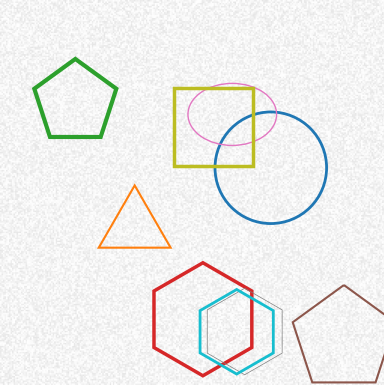[{"shape": "circle", "thickness": 2, "radius": 0.72, "center": [0.703, 0.564]}, {"shape": "triangle", "thickness": 1.5, "radius": 0.54, "center": [0.35, 0.411]}, {"shape": "pentagon", "thickness": 3, "radius": 0.56, "center": [0.196, 0.735]}, {"shape": "hexagon", "thickness": 2.5, "radius": 0.73, "center": [0.527, 0.171]}, {"shape": "pentagon", "thickness": 1.5, "radius": 0.7, "center": [0.893, 0.12]}, {"shape": "oval", "thickness": 1, "radius": 0.58, "center": [0.603, 0.703]}, {"shape": "hexagon", "thickness": 0.5, "radius": 0.56, "center": [0.636, 0.139]}, {"shape": "square", "thickness": 2.5, "radius": 0.51, "center": [0.555, 0.67]}, {"shape": "hexagon", "thickness": 2, "radius": 0.55, "center": [0.615, 0.138]}]